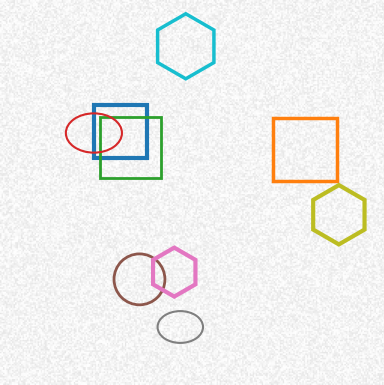[{"shape": "square", "thickness": 3, "radius": 0.34, "center": [0.313, 0.658]}, {"shape": "square", "thickness": 2.5, "radius": 0.41, "center": [0.792, 0.612]}, {"shape": "square", "thickness": 2, "radius": 0.39, "center": [0.339, 0.617]}, {"shape": "oval", "thickness": 1.5, "radius": 0.36, "center": [0.244, 0.655]}, {"shape": "circle", "thickness": 2, "radius": 0.33, "center": [0.362, 0.274]}, {"shape": "hexagon", "thickness": 3, "radius": 0.32, "center": [0.453, 0.293]}, {"shape": "oval", "thickness": 1.5, "radius": 0.3, "center": [0.468, 0.151]}, {"shape": "hexagon", "thickness": 3, "radius": 0.39, "center": [0.88, 0.442]}, {"shape": "hexagon", "thickness": 2.5, "radius": 0.42, "center": [0.482, 0.88]}]